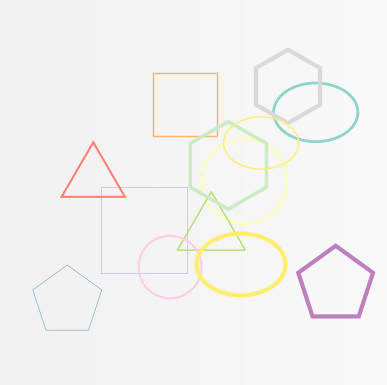[{"shape": "oval", "thickness": 2, "radius": 0.54, "center": [0.815, 0.708]}, {"shape": "circle", "thickness": 1.5, "radius": 0.55, "center": [0.63, 0.529]}, {"shape": "square", "thickness": 0.5, "radius": 0.56, "center": [0.372, 0.403]}, {"shape": "triangle", "thickness": 1.5, "radius": 0.47, "center": [0.241, 0.536]}, {"shape": "pentagon", "thickness": 0.5, "radius": 0.47, "center": [0.174, 0.218]}, {"shape": "square", "thickness": 1, "radius": 0.41, "center": [0.477, 0.728]}, {"shape": "triangle", "thickness": 1, "radius": 0.51, "center": [0.545, 0.401]}, {"shape": "circle", "thickness": 1.5, "radius": 0.41, "center": [0.439, 0.306]}, {"shape": "hexagon", "thickness": 3, "radius": 0.48, "center": [0.743, 0.776]}, {"shape": "pentagon", "thickness": 3, "radius": 0.51, "center": [0.866, 0.26]}, {"shape": "hexagon", "thickness": 2.5, "radius": 0.57, "center": [0.589, 0.571]}, {"shape": "oval", "thickness": 1, "radius": 0.48, "center": [0.674, 0.629]}, {"shape": "oval", "thickness": 3, "radius": 0.57, "center": [0.622, 0.313]}]